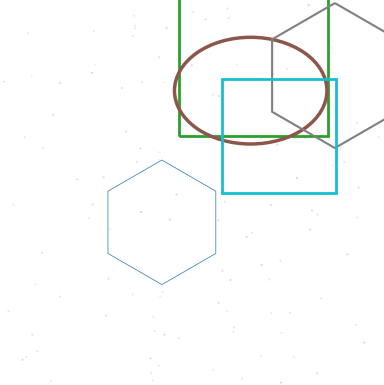[{"shape": "hexagon", "thickness": 0.5, "radius": 0.81, "center": [0.42, 0.423]}, {"shape": "square", "thickness": 2, "radius": 0.96, "center": [0.658, 0.838]}, {"shape": "oval", "thickness": 2.5, "radius": 0.99, "center": [0.651, 0.765]}, {"shape": "hexagon", "thickness": 1.5, "radius": 0.94, "center": [0.87, 0.804]}, {"shape": "square", "thickness": 2, "radius": 0.74, "center": [0.724, 0.647]}]